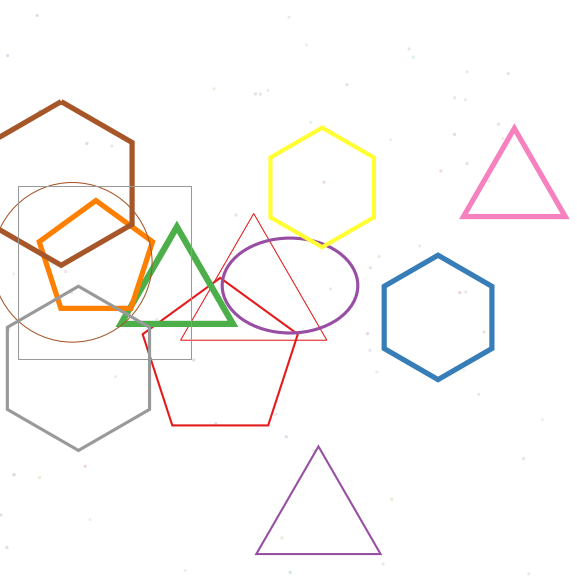[{"shape": "pentagon", "thickness": 1, "radius": 0.71, "center": [0.381, 0.377]}, {"shape": "triangle", "thickness": 0.5, "radius": 0.73, "center": [0.439, 0.483]}, {"shape": "hexagon", "thickness": 2.5, "radius": 0.54, "center": [0.759, 0.449]}, {"shape": "triangle", "thickness": 3, "radius": 0.56, "center": [0.306, 0.494]}, {"shape": "triangle", "thickness": 1, "radius": 0.62, "center": [0.551, 0.102]}, {"shape": "oval", "thickness": 1.5, "radius": 0.59, "center": [0.502, 0.505]}, {"shape": "pentagon", "thickness": 2.5, "radius": 0.52, "center": [0.166, 0.549]}, {"shape": "hexagon", "thickness": 2, "radius": 0.52, "center": [0.558, 0.675]}, {"shape": "hexagon", "thickness": 2.5, "radius": 0.71, "center": [0.106, 0.682]}, {"shape": "circle", "thickness": 0.5, "radius": 0.69, "center": [0.125, 0.545]}, {"shape": "triangle", "thickness": 2.5, "radius": 0.51, "center": [0.891, 0.675]}, {"shape": "square", "thickness": 0.5, "radius": 0.75, "center": [0.181, 0.527]}, {"shape": "hexagon", "thickness": 1.5, "radius": 0.71, "center": [0.136, 0.361]}]